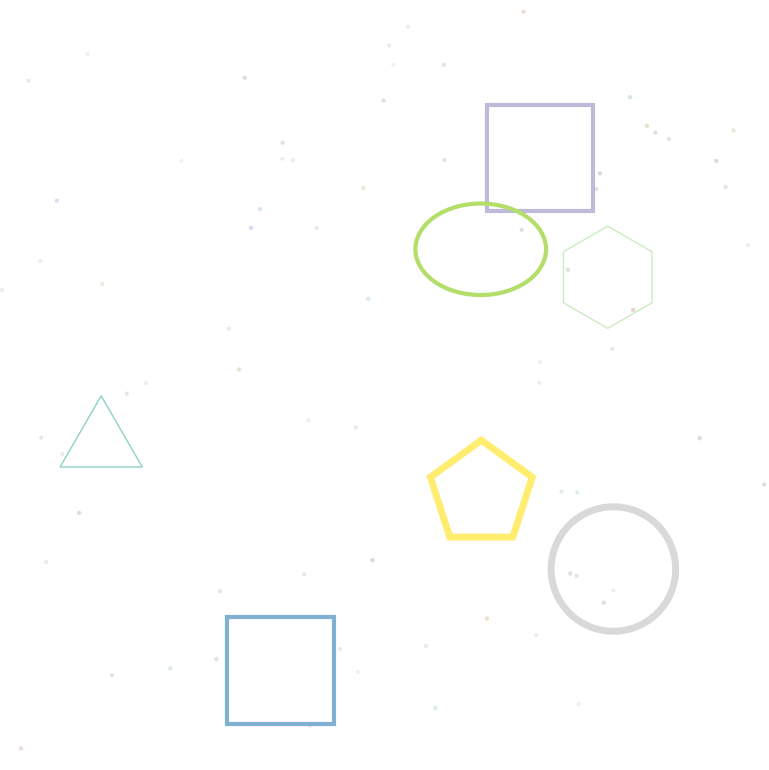[{"shape": "triangle", "thickness": 0.5, "radius": 0.31, "center": [0.131, 0.424]}, {"shape": "square", "thickness": 1.5, "radius": 0.35, "center": [0.701, 0.795]}, {"shape": "square", "thickness": 1.5, "radius": 0.35, "center": [0.365, 0.13]}, {"shape": "oval", "thickness": 1.5, "radius": 0.42, "center": [0.624, 0.676]}, {"shape": "circle", "thickness": 2.5, "radius": 0.4, "center": [0.797, 0.261]}, {"shape": "hexagon", "thickness": 0.5, "radius": 0.33, "center": [0.789, 0.64]}, {"shape": "pentagon", "thickness": 2.5, "radius": 0.35, "center": [0.625, 0.359]}]